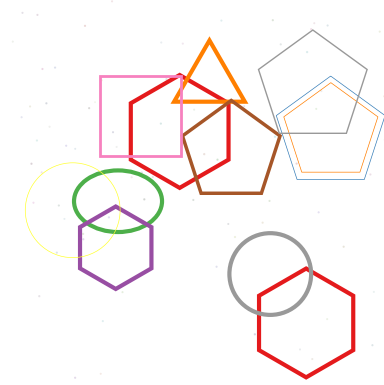[{"shape": "hexagon", "thickness": 3, "radius": 0.71, "center": [0.795, 0.161]}, {"shape": "hexagon", "thickness": 3, "radius": 0.73, "center": [0.467, 0.659]}, {"shape": "pentagon", "thickness": 0.5, "radius": 0.74, "center": [0.859, 0.654]}, {"shape": "oval", "thickness": 3, "radius": 0.57, "center": [0.307, 0.477]}, {"shape": "hexagon", "thickness": 3, "radius": 0.54, "center": [0.301, 0.357]}, {"shape": "triangle", "thickness": 3, "radius": 0.53, "center": [0.544, 0.789]}, {"shape": "pentagon", "thickness": 0.5, "radius": 0.64, "center": [0.859, 0.657]}, {"shape": "circle", "thickness": 0.5, "radius": 0.62, "center": [0.189, 0.454]}, {"shape": "pentagon", "thickness": 2.5, "radius": 0.67, "center": [0.601, 0.606]}, {"shape": "square", "thickness": 2, "radius": 0.52, "center": [0.365, 0.699]}, {"shape": "pentagon", "thickness": 1, "radius": 0.74, "center": [0.813, 0.774]}, {"shape": "circle", "thickness": 3, "radius": 0.53, "center": [0.702, 0.288]}]